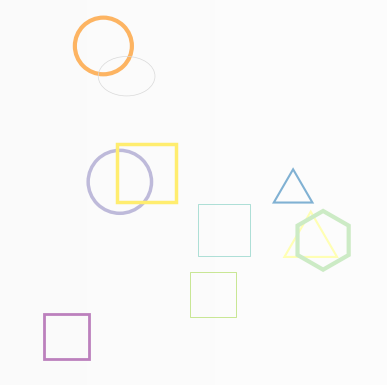[{"shape": "square", "thickness": 0.5, "radius": 0.34, "center": [0.579, 0.402]}, {"shape": "triangle", "thickness": 1.5, "radius": 0.39, "center": [0.802, 0.372]}, {"shape": "circle", "thickness": 2.5, "radius": 0.41, "center": [0.309, 0.528]}, {"shape": "triangle", "thickness": 1.5, "radius": 0.29, "center": [0.756, 0.503]}, {"shape": "circle", "thickness": 3, "radius": 0.37, "center": [0.267, 0.881]}, {"shape": "square", "thickness": 0.5, "radius": 0.3, "center": [0.549, 0.235]}, {"shape": "oval", "thickness": 0.5, "radius": 0.37, "center": [0.327, 0.802]}, {"shape": "square", "thickness": 2, "radius": 0.29, "center": [0.172, 0.125]}, {"shape": "hexagon", "thickness": 3, "radius": 0.38, "center": [0.834, 0.376]}, {"shape": "square", "thickness": 2.5, "radius": 0.38, "center": [0.378, 0.552]}]